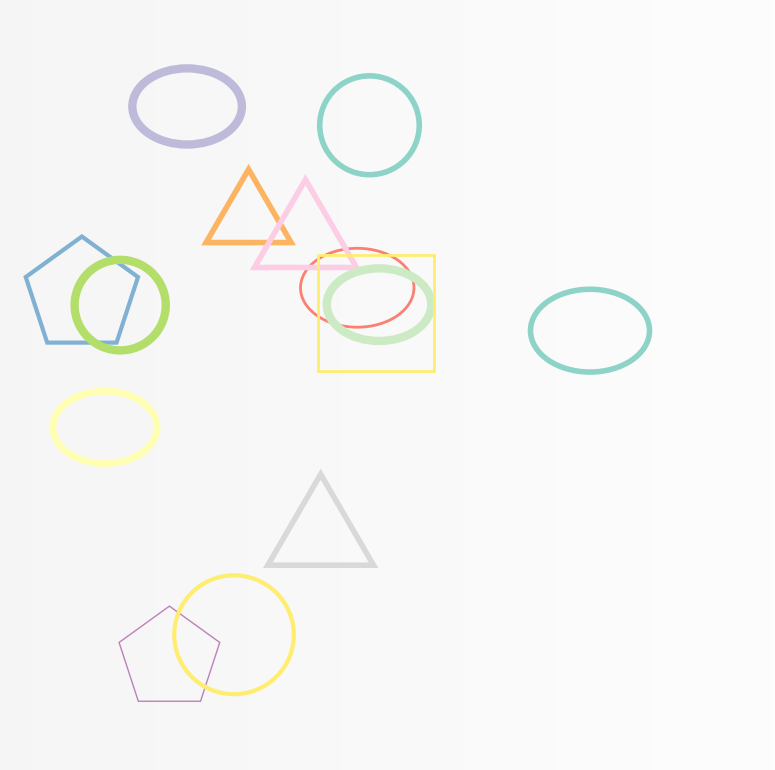[{"shape": "circle", "thickness": 2, "radius": 0.32, "center": [0.477, 0.837]}, {"shape": "oval", "thickness": 2, "radius": 0.38, "center": [0.761, 0.571]}, {"shape": "oval", "thickness": 2.5, "radius": 0.34, "center": [0.135, 0.445]}, {"shape": "oval", "thickness": 3, "radius": 0.35, "center": [0.241, 0.862]}, {"shape": "oval", "thickness": 1, "radius": 0.37, "center": [0.461, 0.626]}, {"shape": "pentagon", "thickness": 1.5, "radius": 0.38, "center": [0.106, 0.617]}, {"shape": "triangle", "thickness": 2, "radius": 0.32, "center": [0.321, 0.717]}, {"shape": "circle", "thickness": 3, "radius": 0.29, "center": [0.155, 0.604]}, {"shape": "triangle", "thickness": 2, "radius": 0.38, "center": [0.394, 0.691]}, {"shape": "triangle", "thickness": 2, "radius": 0.39, "center": [0.414, 0.305]}, {"shape": "pentagon", "thickness": 0.5, "radius": 0.34, "center": [0.219, 0.145]}, {"shape": "oval", "thickness": 3, "radius": 0.34, "center": [0.489, 0.604]}, {"shape": "square", "thickness": 1, "radius": 0.37, "center": [0.485, 0.594]}, {"shape": "circle", "thickness": 1.5, "radius": 0.39, "center": [0.302, 0.176]}]